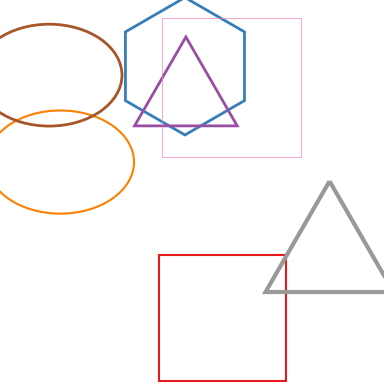[{"shape": "square", "thickness": 1.5, "radius": 0.82, "center": [0.577, 0.174]}, {"shape": "hexagon", "thickness": 2, "radius": 0.89, "center": [0.48, 0.828]}, {"shape": "triangle", "thickness": 2, "radius": 0.77, "center": [0.483, 0.75]}, {"shape": "oval", "thickness": 1.5, "radius": 0.96, "center": [0.157, 0.579]}, {"shape": "oval", "thickness": 2, "radius": 0.95, "center": [0.128, 0.805]}, {"shape": "square", "thickness": 0.5, "radius": 0.9, "center": [0.601, 0.773]}, {"shape": "triangle", "thickness": 3, "radius": 0.96, "center": [0.856, 0.337]}]